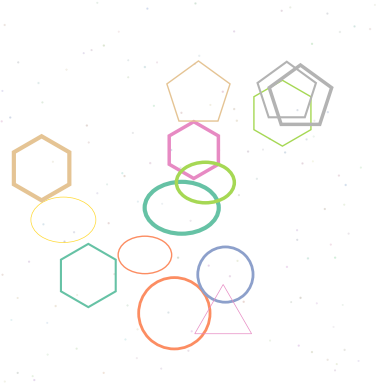[{"shape": "hexagon", "thickness": 1.5, "radius": 0.41, "center": [0.229, 0.284]}, {"shape": "oval", "thickness": 3, "radius": 0.48, "center": [0.472, 0.46]}, {"shape": "circle", "thickness": 2, "radius": 0.46, "center": [0.453, 0.186]}, {"shape": "oval", "thickness": 1, "radius": 0.35, "center": [0.376, 0.338]}, {"shape": "circle", "thickness": 2, "radius": 0.36, "center": [0.585, 0.287]}, {"shape": "triangle", "thickness": 0.5, "radius": 0.43, "center": [0.58, 0.176]}, {"shape": "hexagon", "thickness": 2.5, "radius": 0.37, "center": [0.503, 0.61]}, {"shape": "oval", "thickness": 2.5, "radius": 0.38, "center": [0.533, 0.526]}, {"shape": "hexagon", "thickness": 1, "radius": 0.43, "center": [0.734, 0.706]}, {"shape": "oval", "thickness": 0.5, "radius": 0.42, "center": [0.165, 0.429]}, {"shape": "hexagon", "thickness": 3, "radius": 0.42, "center": [0.108, 0.563]}, {"shape": "pentagon", "thickness": 1, "radius": 0.43, "center": [0.515, 0.755]}, {"shape": "pentagon", "thickness": 1.5, "radius": 0.4, "center": [0.745, 0.76]}, {"shape": "pentagon", "thickness": 2.5, "radius": 0.43, "center": [0.78, 0.746]}]